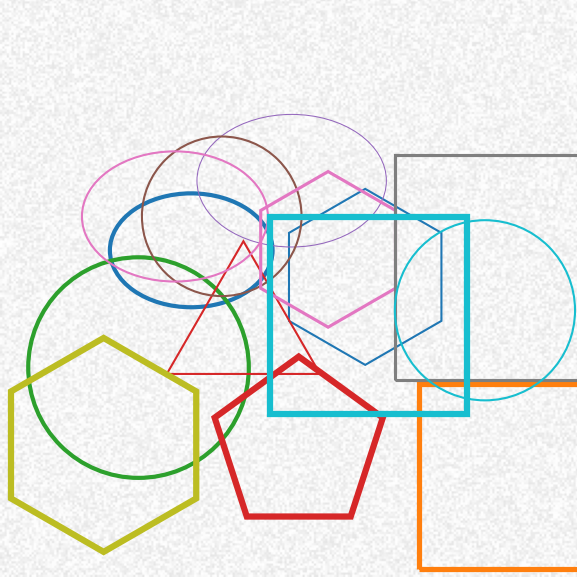[{"shape": "oval", "thickness": 2, "radius": 0.7, "center": [0.331, 0.566]}, {"shape": "hexagon", "thickness": 1, "radius": 0.76, "center": [0.632, 0.52]}, {"shape": "square", "thickness": 2.5, "radius": 0.8, "center": [0.885, 0.174]}, {"shape": "circle", "thickness": 2, "radius": 0.95, "center": [0.24, 0.363]}, {"shape": "pentagon", "thickness": 3, "radius": 0.77, "center": [0.517, 0.229]}, {"shape": "triangle", "thickness": 1, "radius": 0.77, "center": [0.421, 0.428]}, {"shape": "oval", "thickness": 0.5, "radius": 0.82, "center": [0.505, 0.686]}, {"shape": "circle", "thickness": 1, "radius": 0.69, "center": [0.384, 0.625]}, {"shape": "oval", "thickness": 1, "radius": 0.8, "center": [0.303, 0.624]}, {"shape": "hexagon", "thickness": 1.5, "radius": 0.67, "center": [0.568, 0.567]}, {"shape": "square", "thickness": 1.5, "radius": 0.98, "center": [0.879, 0.536]}, {"shape": "hexagon", "thickness": 3, "radius": 0.93, "center": [0.179, 0.229]}, {"shape": "circle", "thickness": 1, "radius": 0.78, "center": [0.84, 0.462]}, {"shape": "square", "thickness": 3, "radius": 0.85, "center": [0.638, 0.453]}]